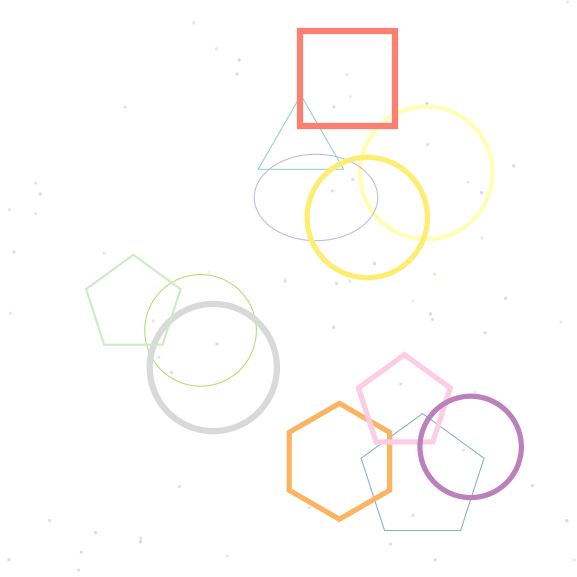[{"shape": "triangle", "thickness": 0.5, "radius": 0.43, "center": [0.521, 0.749]}, {"shape": "circle", "thickness": 2, "radius": 0.57, "center": [0.738, 0.7]}, {"shape": "oval", "thickness": 0.5, "radius": 0.53, "center": [0.547, 0.657]}, {"shape": "square", "thickness": 3, "radius": 0.41, "center": [0.601, 0.863]}, {"shape": "pentagon", "thickness": 0.5, "radius": 0.56, "center": [0.732, 0.171]}, {"shape": "hexagon", "thickness": 2.5, "radius": 0.5, "center": [0.588, 0.2]}, {"shape": "circle", "thickness": 0.5, "radius": 0.48, "center": [0.347, 0.427]}, {"shape": "pentagon", "thickness": 2.5, "radius": 0.42, "center": [0.7, 0.301]}, {"shape": "circle", "thickness": 3, "radius": 0.55, "center": [0.369, 0.363]}, {"shape": "circle", "thickness": 2.5, "radius": 0.44, "center": [0.815, 0.225]}, {"shape": "pentagon", "thickness": 1, "radius": 0.43, "center": [0.231, 0.472]}, {"shape": "circle", "thickness": 2.5, "radius": 0.52, "center": [0.636, 0.622]}]